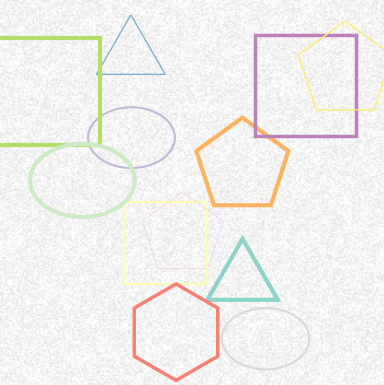[{"shape": "triangle", "thickness": 3, "radius": 0.53, "center": [0.63, 0.274]}, {"shape": "square", "thickness": 1.5, "radius": 0.53, "center": [0.429, 0.368]}, {"shape": "oval", "thickness": 1.5, "radius": 0.56, "center": [0.342, 0.642]}, {"shape": "hexagon", "thickness": 2.5, "radius": 0.63, "center": [0.457, 0.137]}, {"shape": "triangle", "thickness": 1, "radius": 0.52, "center": [0.34, 0.858]}, {"shape": "pentagon", "thickness": 3, "radius": 0.63, "center": [0.63, 0.569]}, {"shape": "square", "thickness": 3, "radius": 0.69, "center": [0.122, 0.763]}, {"shape": "pentagon", "thickness": 0.5, "radius": 0.55, "center": [0.475, 0.392]}, {"shape": "oval", "thickness": 1.5, "radius": 0.57, "center": [0.69, 0.12]}, {"shape": "square", "thickness": 2.5, "radius": 0.65, "center": [0.793, 0.779]}, {"shape": "oval", "thickness": 3, "radius": 0.68, "center": [0.214, 0.531]}, {"shape": "pentagon", "thickness": 1, "radius": 0.64, "center": [0.897, 0.818]}]